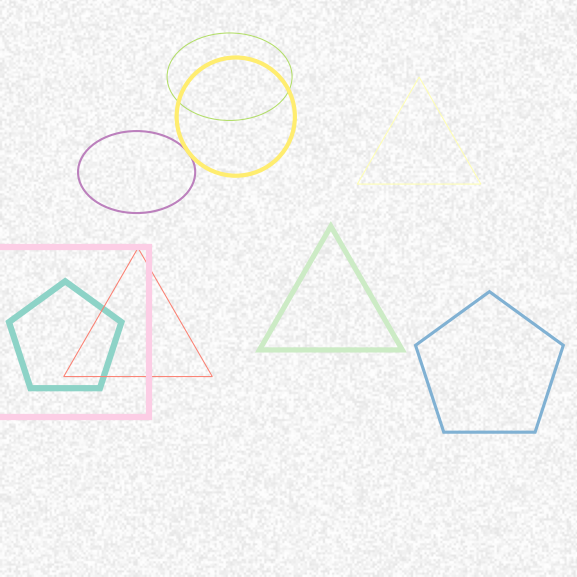[{"shape": "pentagon", "thickness": 3, "radius": 0.51, "center": [0.113, 0.41]}, {"shape": "triangle", "thickness": 0.5, "radius": 0.62, "center": [0.726, 0.742]}, {"shape": "triangle", "thickness": 0.5, "radius": 0.74, "center": [0.239, 0.421]}, {"shape": "pentagon", "thickness": 1.5, "radius": 0.67, "center": [0.847, 0.36]}, {"shape": "oval", "thickness": 0.5, "radius": 0.54, "center": [0.398, 0.866]}, {"shape": "square", "thickness": 3, "radius": 0.74, "center": [0.111, 0.425]}, {"shape": "oval", "thickness": 1, "radius": 0.51, "center": [0.237, 0.701]}, {"shape": "triangle", "thickness": 2.5, "radius": 0.71, "center": [0.573, 0.465]}, {"shape": "circle", "thickness": 2, "radius": 0.51, "center": [0.408, 0.797]}]